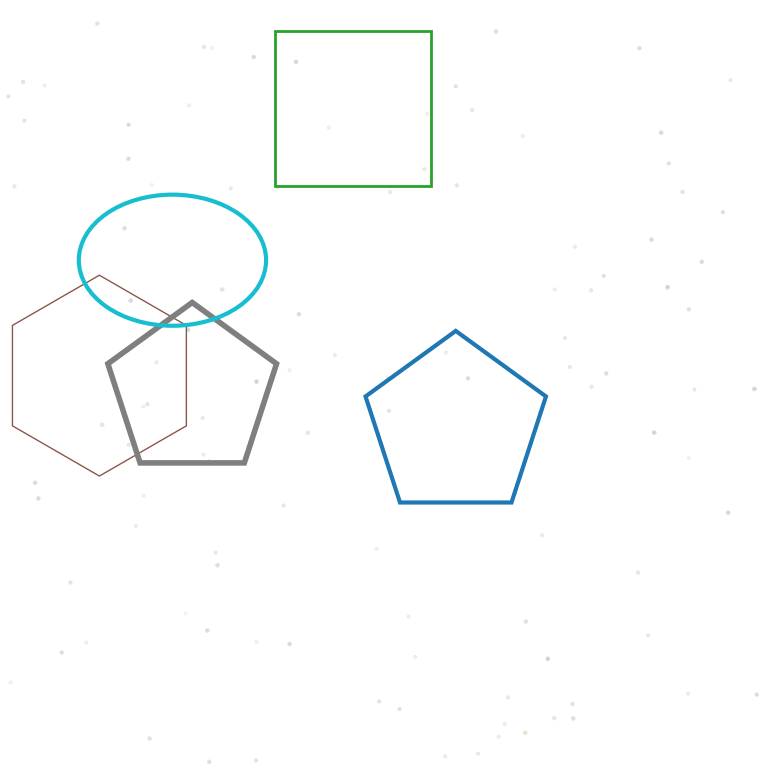[{"shape": "pentagon", "thickness": 1.5, "radius": 0.62, "center": [0.592, 0.447]}, {"shape": "square", "thickness": 1, "radius": 0.5, "center": [0.458, 0.859]}, {"shape": "hexagon", "thickness": 0.5, "radius": 0.65, "center": [0.129, 0.512]}, {"shape": "pentagon", "thickness": 2, "radius": 0.58, "center": [0.25, 0.492]}, {"shape": "oval", "thickness": 1.5, "radius": 0.61, "center": [0.224, 0.662]}]